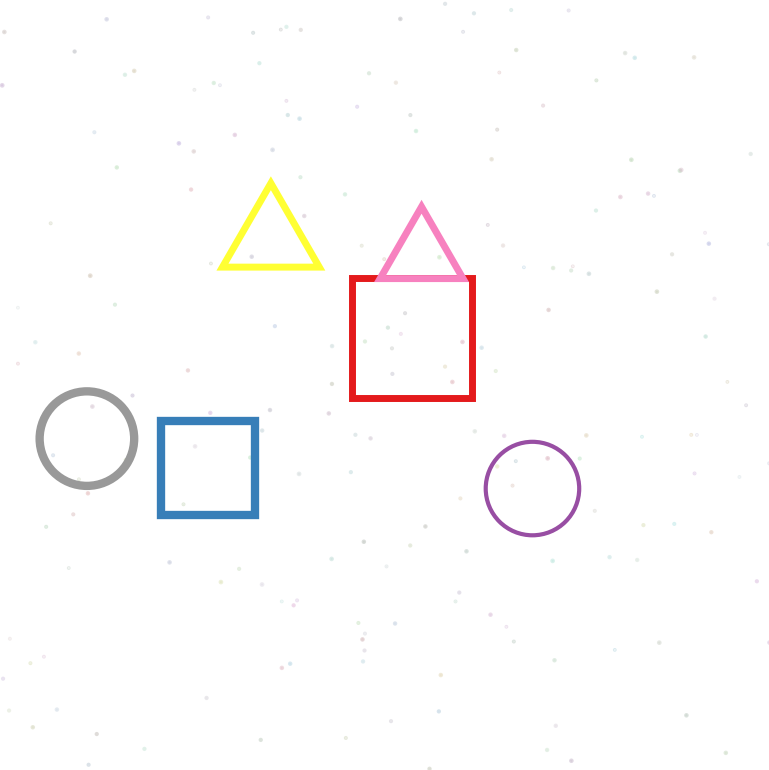[{"shape": "square", "thickness": 2.5, "radius": 0.39, "center": [0.535, 0.561]}, {"shape": "square", "thickness": 3, "radius": 0.3, "center": [0.271, 0.392]}, {"shape": "circle", "thickness": 1.5, "radius": 0.3, "center": [0.692, 0.366]}, {"shape": "triangle", "thickness": 2.5, "radius": 0.36, "center": [0.352, 0.689]}, {"shape": "triangle", "thickness": 2.5, "radius": 0.31, "center": [0.547, 0.669]}, {"shape": "circle", "thickness": 3, "radius": 0.31, "center": [0.113, 0.43]}]